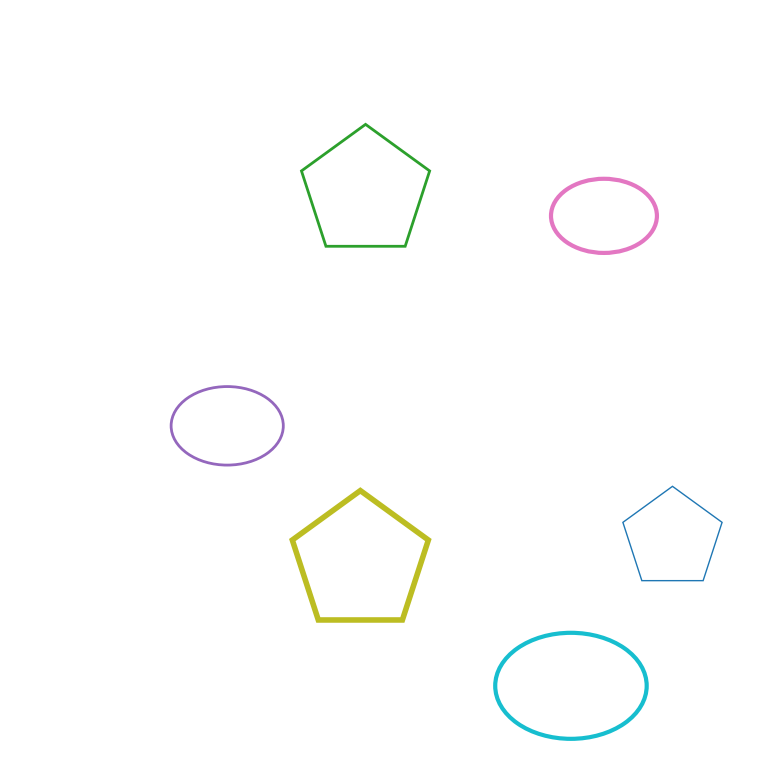[{"shape": "pentagon", "thickness": 0.5, "radius": 0.34, "center": [0.873, 0.301]}, {"shape": "pentagon", "thickness": 1, "radius": 0.44, "center": [0.475, 0.751]}, {"shape": "oval", "thickness": 1, "radius": 0.36, "center": [0.295, 0.447]}, {"shape": "oval", "thickness": 1.5, "radius": 0.34, "center": [0.784, 0.72]}, {"shape": "pentagon", "thickness": 2, "radius": 0.46, "center": [0.468, 0.27]}, {"shape": "oval", "thickness": 1.5, "radius": 0.49, "center": [0.741, 0.109]}]